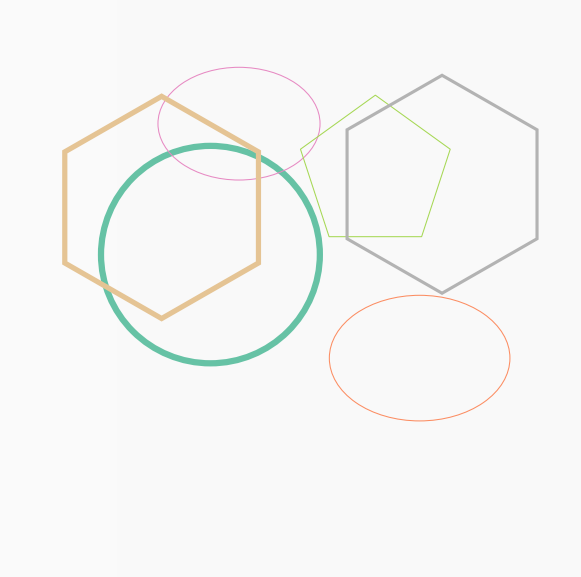[{"shape": "circle", "thickness": 3, "radius": 0.94, "center": [0.362, 0.558]}, {"shape": "oval", "thickness": 0.5, "radius": 0.78, "center": [0.722, 0.379]}, {"shape": "oval", "thickness": 0.5, "radius": 0.7, "center": [0.411, 0.785]}, {"shape": "pentagon", "thickness": 0.5, "radius": 0.68, "center": [0.646, 0.699]}, {"shape": "hexagon", "thickness": 2.5, "radius": 0.96, "center": [0.278, 0.64]}, {"shape": "hexagon", "thickness": 1.5, "radius": 0.94, "center": [0.761, 0.68]}]